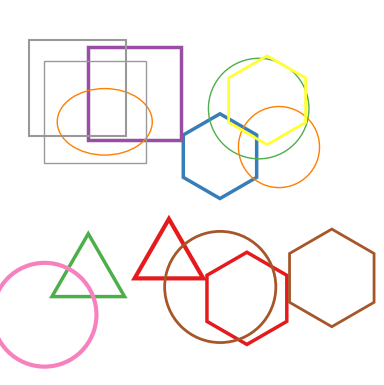[{"shape": "triangle", "thickness": 3, "radius": 0.51, "center": [0.439, 0.328]}, {"shape": "hexagon", "thickness": 2.5, "radius": 0.6, "center": [0.641, 0.225]}, {"shape": "hexagon", "thickness": 2.5, "radius": 0.55, "center": [0.571, 0.594]}, {"shape": "triangle", "thickness": 2.5, "radius": 0.54, "center": [0.229, 0.284]}, {"shape": "circle", "thickness": 1, "radius": 0.65, "center": [0.672, 0.718]}, {"shape": "square", "thickness": 2.5, "radius": 0.6, "center": [0.349, 0.757]}, {"shape": "oval", "thickness": 1, "radius": 0.62, "center": [0.272, 0.684]}, {"shape": "circle", "thickness": 1, "radius": 0.53, "center": [0.725, 0.618]}, {"shape": "hexagon", "thickness": 2, "radius": 0.58, "center": [0.694, 0.74]}, {"shape": "hexagon", "thickness": 2, "radius": 0.63, "center": [0.862, 0.278]}, {"shape": "circle", "thickness": 2, "radius": 0.72, "center": [0.572, 0.255]}, {"shape": "circle", "thickness": 3, "radius": 0.67, "center": [0.116, 0.182]}, {"shape": "square", "thickness": 1, "radius": 0.67, "center": [0.246, 0.709]}, {"shape": "square", "thickness": 1.5, "radius": 0.63, "center": [0.202, 0.772]}]